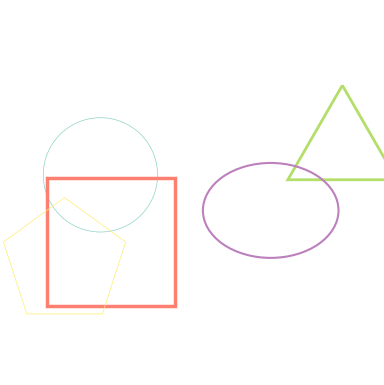[{"shape": "circle", "thickness": 0.5, "radius": 0.74, "center": [0.261, 0.546]}, {"shape": "square", "thickness": 2.5, "radius": 0.83, "center": [0.288, 0.371]}, {"shape": "triangle", "thickness": 2, "radius": 0.82, "center": [0.889, 0.615]}, {"shape": "oval", "thickness": 1.5, "radius": 0.88, "center": [0.703, 0.453]}, {"shape": "pentagon", "thickness": 0.5, "radius": 0.84, "center": [0.168, 0.32]}]